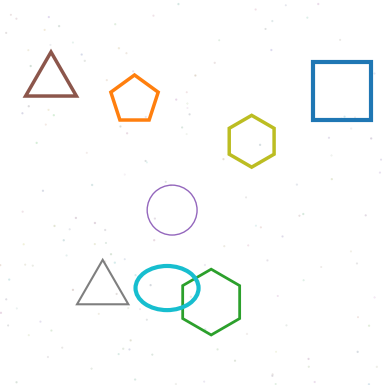[{"shape": "square", "thickness": 3, "radius": 0.38, "center": [0.888, 0.763]}, {"shape": "pentagon", "thickness": 2.5, "radius": 0.32, "center": [0.349, 0.741]}, {"shape": "hexagon", "thickness": 2, "radius": 0.43, "center": [0.548, 0.215]}, {"shape": "circle", "thickness": 1, "radius": 0.32, "center": [0.447, 0.454]}, {"shape": "triangle", "thickness": 2.5, "radius": 0.38, "center": [0.132, 0.789]}, {"shape": "triangle", "thickness": 1.5, "radius": 0.38, "center": [0.267, 0.248]}, {"shape": "hexagon", "thickness": 2.5, "radius": 0.34, "center": [0.654, 0.633]}, {"shape": "oval", "thickness": 3, "radius": 0.41, "center": [0.434, 0.252]}]